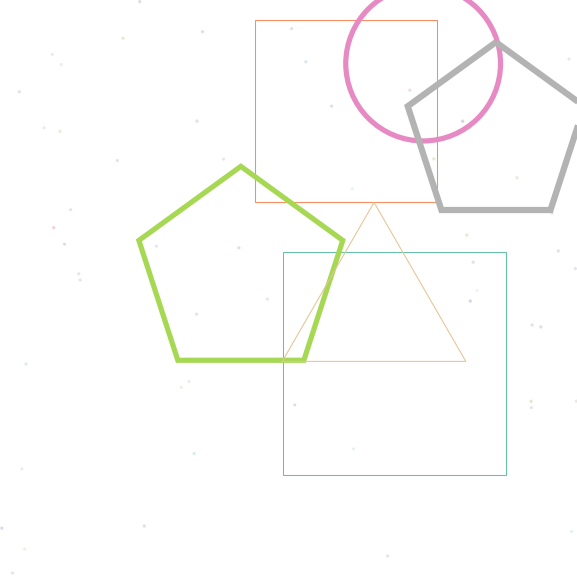[{"shape": "square", "thickness": 0.5, "radius": 0.96, "center": [0.684, 0.37]}, {"shape": "square", "thickness": 0.5, "radius": 0.79, "center": [0.599, 0.807]}, {"shape": "circle", "thickness": 2.5, "radius": 0.67, "center": [0.733, 0.889]}, {"shape": "pentagon", "thickness": 2.5, "radius": 0.93, "center": [0.417, 0.525]}, {"shape": "triangle", "thickness": 0.5, "radius": 0.92, "center": [0.648, 0.465]}, {"shape": "pentagon", "thickness": 3, "radius": 0.8, "center": [0.859, 0.765]}]